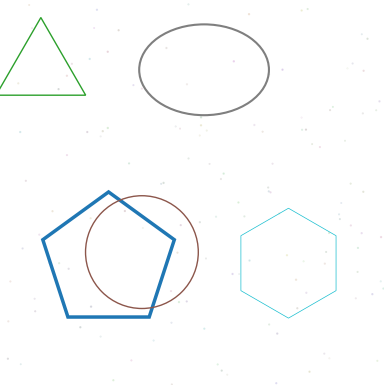[{"shape": "pentagon", "thickness": 2.5, "radius": 0.9, "center": [0.282, 0.322]}, {"shape": "triangle", "thickness": 1, "radius": 0.67, "center": [0.106, 0.82]}, {"shape": "circle", "thickness": 1, "radius": 0.73, "center": [0.369, 0.345]}, {"shape": "oval", "thickness": 1.5, "radius": 0.84, "center": [0.53, 0.819]}, {"shape": "hexagon", "thickness": 0.5, "radius": 0.71, "center": [0.749, 0.316]}]